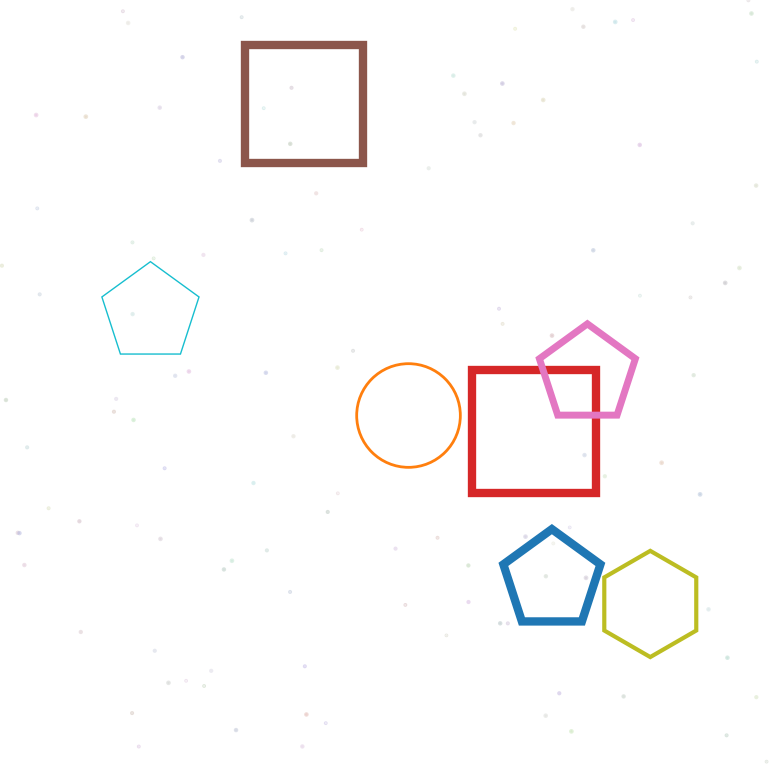[{"shape": "pentagon", "thickness": 3, "radius": 0.33, "center": [0.717, 0.247]}, {"shape": "circle", "thickness": 1, "radius": 0.34, "center": [0.531, 0.46]}, {"shape": "square", "thickness": 3, "radius": 0.4, "center": [0.694, 0.439]}, {"shape": "square", "thickness": 3, "radius": 0.38, "center": [0.395, 0.865]}, {"shape": "pentagon", "thickness": 2.5, "radius": 0.33, "center": [0.763, 0.514]}, {"shape": "hexagon", "thickness": 1.5, "radius": 0.34, "center": [0.845, 0.216]}, {"shape": "pentagon", "thickness": 0.5, "radius": 0.33, "center": [0.195, 0.594]}]